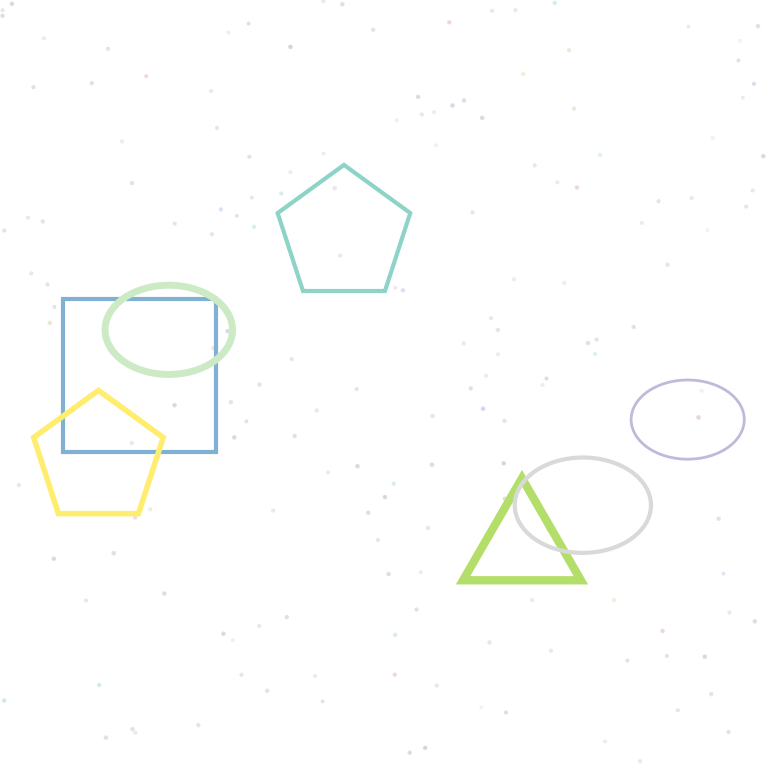[{"shape": "pentagon", "thickness": 1.5, "radius": 0.45, "center": [0.447, 0.695]}, {"shape": "oval", "thickness": 1, "radius": 0.37, "center": [0.893, 0.455]}, {"shape": "square", "thickness": 1.5, "radius": 0.5, "center": [0.181, 0.512]}, {"shape": "triangle", "thickness": 3, "radius": 0.44, "center": [0.678, 0.291]}, {"shape": "oval", "thickness": 1.5, "radius": 0.44, "center": [0.757, 0.344]}, {"shape": "oval", "thickness": 2.5, "radius": 0.41, "center": [0.219, 0.572]}, {"shape": "pentagon", "thickness": 2, "radius": 0.44, "center": [0.128, 0.405]}]